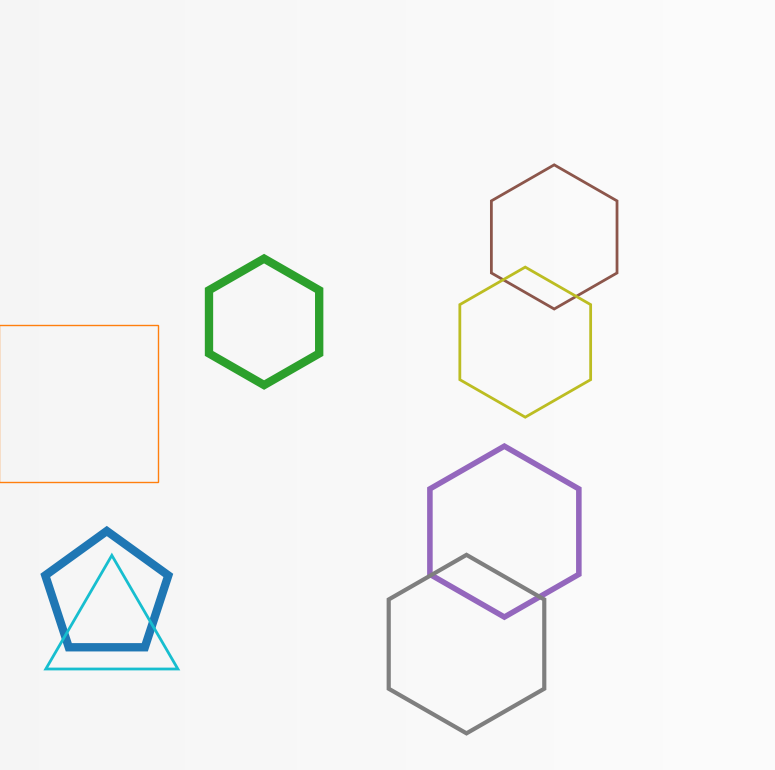[{"shape": "pentagon", "thickness": 3, "radius": 0.42, "center": [0.138, 0.227]}, {"shape": "square", "thickness": 0.5, "radius": 0.51, "center": [0.101, 0.476]}, {"shape": "hexagon", "thickness": 3, "radius": 0.41, "center": [0.341, 0.582]}, {"shape": "hexagon", "thickness": 2, "radius": 0.55, "center": [0.651, 0.31]}, {"shape": "hexagon", "thickness": 1, "radius": 0.47, "center": [0.715, 0.692]}, {"shape": "hexagon", "thickness": 1.5, "radius": 0.58, "center": [0.602, 0.164]}, {"shape": "hexagon", "thickness": 1, "radius": 0.49, "center": [0.678, 0.556]}, {"shape": "triangle", "thickness": 1, "radius": 0.49, "center": [0.144, 0.18]}]